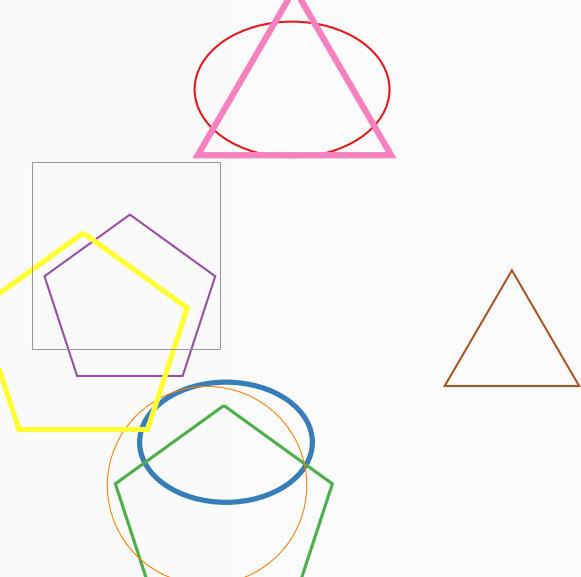[{"shape": "oval", "thickness": 1, "radius": 0.84, "center": [0.502, 0.844]}, {"shape": "oval", "thickness": 2.5, "radius": 0.74, "center": [0.389, 0.233]}, {"shape": "pentagon", "thickness": 1.5, "radius": 0.98, "center": [0.385, 0.101]}, {"shape": "pentagon", "thickness": 1, "radius": 0.77, "center": [0.223, 0.473]}, {"shape": "circle", "thickness": 0.5, "radius": 0.86, "center": [0.356, 0.158]}, {"shape": "pentagon", "thickness": 2.5, "radius": 0.94, "center": [0.143, 0.408]}, {"shape": "triangle", "thickness": 1, "radius": 0.67, "center": [0.881, 0.397]}, {"shape": "triangle", "thickness": 3, "radius": 0.96, "center": [0.507, 0.826]}, {"shape": "square", "thickness": 0.5, "radius": 0.81, "center": [0.217, 0.557]}]